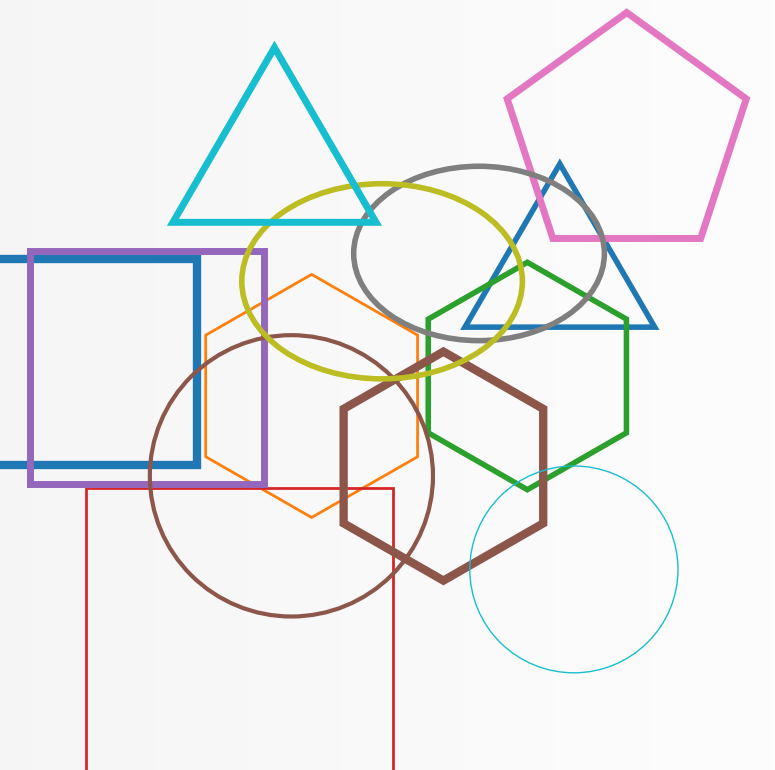[{"shape": "square", "thickness": 3, "radius": 0.67, "center": [0.12, 0.53]}, {"shape": "triangle", "thickness": 2, "radius": 0.71, "center": [0.722, 0.646]}, {"shape": "hexagon", "thickness": 1, "radius": 0.79, "center": [0.402, 0.486]}, {"shape": "hexagon", "thickness": 2, "radius": 0.74, "center": [0.68, 0.512]}, {"shape": "square", "thickness": 1, "radius": 0.99, "center": [0.309, 0.167]}, {"shape": "square", "thickness": 2.5, "radius": 0.76, "center": [0.19, 0.522]}, {"shape": "hexagon", "thickness": 3, "radius": 0.74, "center": [0.572, 0.395]}, {"shape": "circle", "thickness": 1.5, "radius": 0.91, "center": [0.376, 0.382]}, {"shape": "pentagon", "thickness": 2.5, "radius": 0.81, "center": [0.809, 0.822]}, {"shape": "oval", "thickness": 2, "radius": 0.81, "center": [0.618, 0.671]}, {"shape": "oval", "thickness": 2, "radius": 0.91, "center": [0.493, 0.635]}, {"shape": "triangle", "thickness": 2.5, "radius": 0.76, "center": [0.354, 0.787]}, {"shape": "circle", "thickness": 0.5, "radius": 0.67, "center": [0.741, 0.261]}]